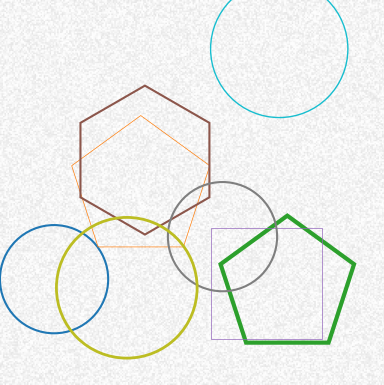[{"shape": "circle", "thickness": 1.5, "radius": 0.7, "center": [0.14, 0.275]}, {"shape": "pentagon", "thickness": 0.5, "radius": 0.94, "center": [0.366, 0.511]}, {"shape": "pentagon", "thickness": 3, "radius": 0.91, "center": [0.746, 0.258]}, {"shape": "square", "thickness": 0.5, "radius": 0.72, "center": [0.692, 0.263]}, {"shape": "hexagon", "thickness": 1.5, "radius": 0.97, "center": [0.376, 0.584]}, {"shape": "circle", "thickness": 1.5, "radius": 0.71, "center": [0.578, 0.385]}, {"shape": "circle", "thickness": 2, "radius": 0.91, "center": [0.329, 0.253]}, {"shape": "circle", "thickness": 1, "radius": 0.89, "center": [0.725, 0.873]}]